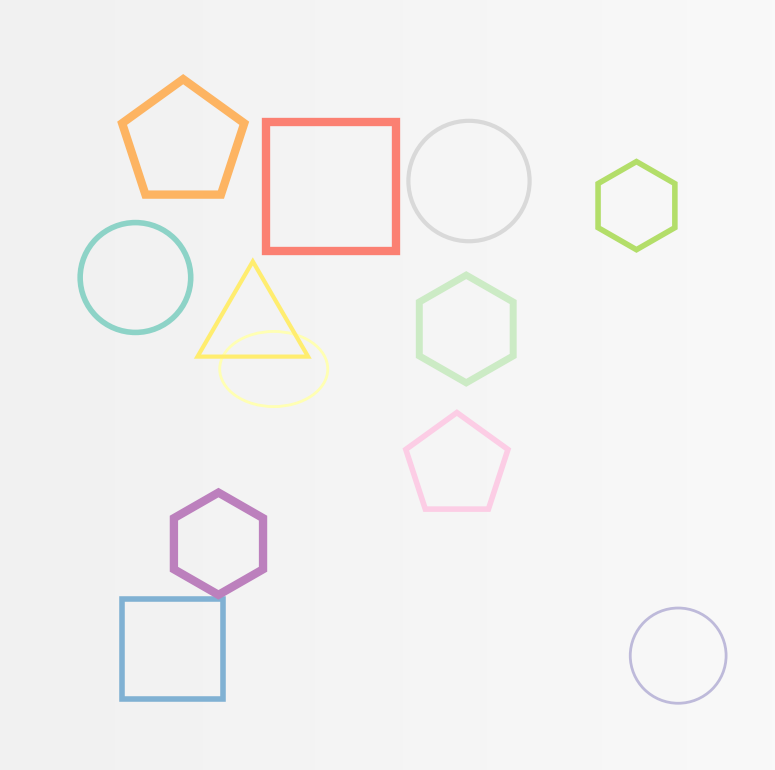[{"shape": "circle", "thickness": 2, "radius": 0.36, "center": [0.175, 0.64]}, {"shape": "oval", "thickness": 1, "radius": 0.35, "center": [0.353, 0.521]}, {"shape": "circle", "thickness": 1, "radius": 0.31, "center": [0.875, 0.149]}, {"shape": "square", "thickness": 3, "radius": 0.42, "center": [0.427, 0.758]}, {"shape": "square", "thickness": 2, "radius": 0.33, "center": [0.222, 0.157]}, {"shape": "pentagon", "thickness": 3, "radius": 0.41, "center": [0.236, 0.814]}, {"shape": "hexagon", "thickness": 2, "radius": 0.29, "center": [0.821, 0.733]}, {"shape": "pentagon", "thickness": 2, "radius": 0.35, "center": [0.59, 0.395]}, {"shape": "circle", "thickness": 1.5, "radius": 0.39, "center": [0.605, 0.765]}, {"shape": "hexagon", "thickness": 3, "radius": 0.33, "center": [0.282, 0.294]}, {"shape": "hexagon", "thickness": 2.5, "radius": 0.35, "center": [0.602, 0.573]}, {"shape": "triangle", "thickness": 1.5, "radius": 0.41, "center": [0.326, 0.578]}]